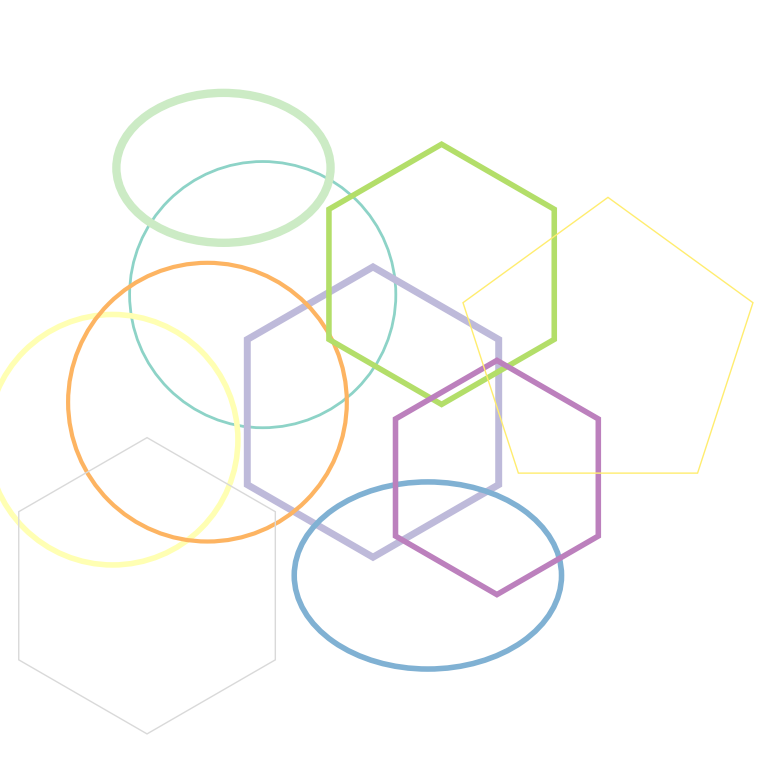[{"shape": "circle", "thickness": 1, "radius": 0.86, "center": [0.341, 0.617]}, {"shape": "circle", "thickness": 2, "radius": 0.81, "center": [0.146, 0.429]}, {"shape": "hexagon", "thickness": 2.5, "radius": 0.94, "center": [0.484, 0.465]}, {"shape": "oval", "thickness": 2, "radius": 0.87, "center": [0.556, 0.253]}, {"shape": "circle", "thickness": 1.5, "radius": 0.9, "center": [0.269, 0.478]}, {"shape": "hexagon", "thickness": 2, "radius": 0.84, "center": [0.574, 0.644]}, {"shape": "hexagon", "thickness": 0.5, "radius": 0.96, "center": [0.191, 0.239]}, {"shape": "hexagon", "thickness": 2, "radius": 0.76, "center": [0.645, 0.38]}, {"shape": "oval", "thickness": 3, "radius": 0.7, "center": [0.29, 0.782]}, {"shape": "pentagon", "thickness": 0.5, "radius": 0.99, "center": [0.79, 0.546]}]